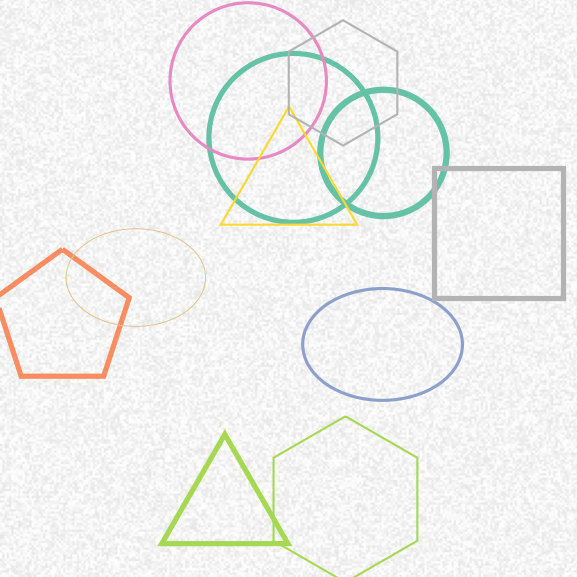[{"shape": "circle", "thickness": 2.5, "radius": 0.73, "center": [0.508, 0.76]}, {"shape": "circle", "thickness": 3, "radius": 0.55, "center": [0.664, 0.734]}, {"shape": "pentagon", "thickness": 2.5, "radius": 0.61, "center": [0.108, 0.446]}, {"shape": "oval", "thickness": 1.5, "radius": 0.69, "center": [0.662, 0.403]}, {"shape": "circle", "thickness": 1.5, "radius": 0.68, "center": [0.43, 0.859]}, {"shape": "triangle", "thickness": 2.5, "radius": 0.63, "center": [0.389, 0.121]}, {"shape": "hexagon", "thickness": 1, "radius": 0.72, "center": [0.598, 0.135]}, {"shape": "triangle", "thickness": 1, "radius": 0.68, "center": [0.5, 0.678]}, {"shape": "oval", "thickness": 0.5, "radius": 0.6, "center": [0.235, 0.518]}, {"shape": "hexagon", "thickness": 1, "radius": 0.54, "center": [0.594, 0.856]}, {"shape": "square", "thickness": 2.5, "radius": 0.56, "center": [0.863, 0.596]}]